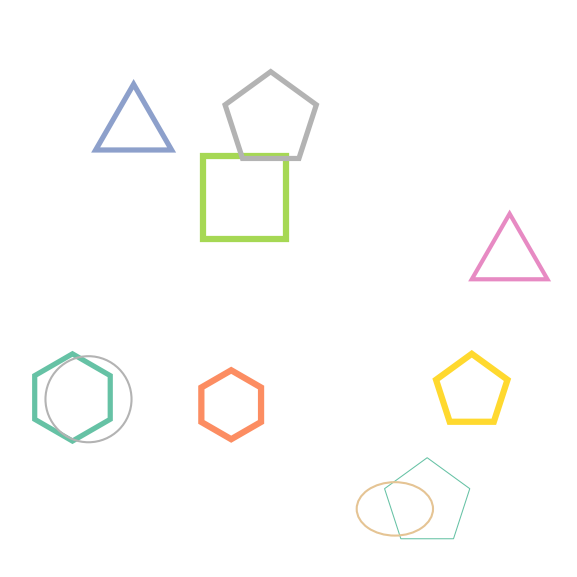[{"shape": "pentagon", "thickness": 0.5, "radius": 0.39, "center": [0.74, 0.129]}, {"shape": "hexagon", "thickness": 2.5, "radius": 0.38, "center": [0.125, 0.311]}, {"shape": "hexagon", "thickness": 3, "radius": 0.3, "center": [0.4, 0.298]}, {"shape": "triangle", "thickness": 2.5, "radius": 0.38, "center": [0.231, 0.777]}, {"shape": "triangle", "thickness": 2, "radius": 0.38, "center": [0.882, 0.553]}, {"shape": "square", "thickness": 3, "radius": 0.36, "center": [0.424, 0.657]}, {"shape": "pentagon", "thickness": 3, "radius": 0.33, "center": [0.817, 0.321]}, {"shape": "oval", "thickness": 1, "radius": 0.33, "center": [0.684, 0.118]}, {"shape": "circle", "thickness": 1, "radius": 0.37, "center": [0.153, 0.308]}, {"shape": "pentagon", "thickness": 2.5, "radius": 0.42, "center": [0.469, 0.792]}]